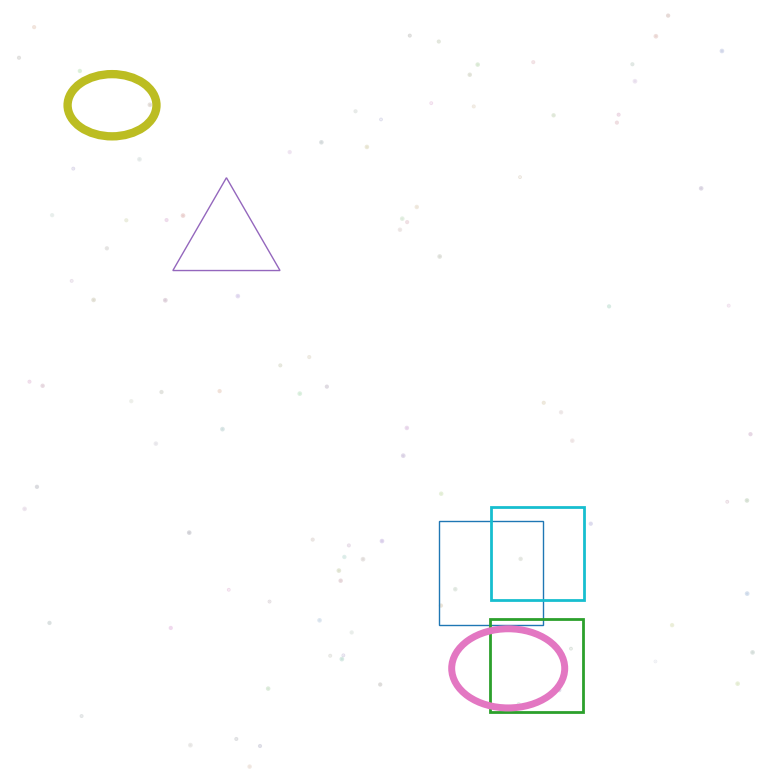[{"shape": "square", "thickness": 0.5, "radius": 0.34, "center": [0.638, 0.256]}, {"shape": "square", "thickness": 1, "radius": 0.3, "center": [0.697, 0.136]}, {"shape": "triangle", "thickness": 0.5, "radius": 0.4, "center": [0.294, 0.689]}, {"shape": "oval", "thickness": 2.5, "radius": 0.37, "center": [0.66, 0.132]}, {"shape": "oval", "thickness": 3, "radius": 0.29, "center": [0.146, 0.863]}, {"shape": "square", "thickness": 1, "radius": 0.3, "center": [0.698, 0.281]}]